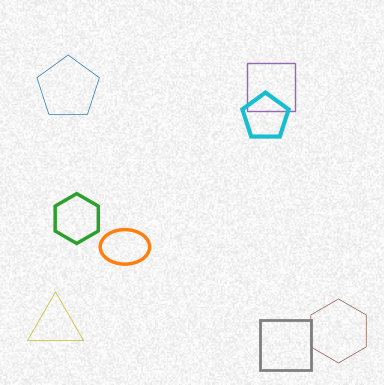[{"shape": "pentagon", "thickness": 0.5, "radius": 0.43, "center": [0.177, 0.772]}, {"shape": "oval", "thickness": 2.5, "radius": 0.32, "center": [0.324, 0.359]}, {"shape": "hexagon", "thickness": 2.5, "radius": 0.32, "center": [0.199, 0.432]}, {"shape": "square", "thickness": 1, "radius": 0.31, "center": [0.704, 0.774]}, {"shape": "hexagon", "thickness": 0.5, "radius": 0.42, "center": [0.879, 0.14]}, {"shape": "square", "thickness": 2, "radius": 0.33, "center": [0.742, 0.103]}, {"shape": "triangle", "thickness": 0.5, "radius": 0.42, "center": [0.144, 0.157]}, {"shape": "pentagon", "thickness": 3, "radius": 0.32, "center": [0.69, 0.696]}]